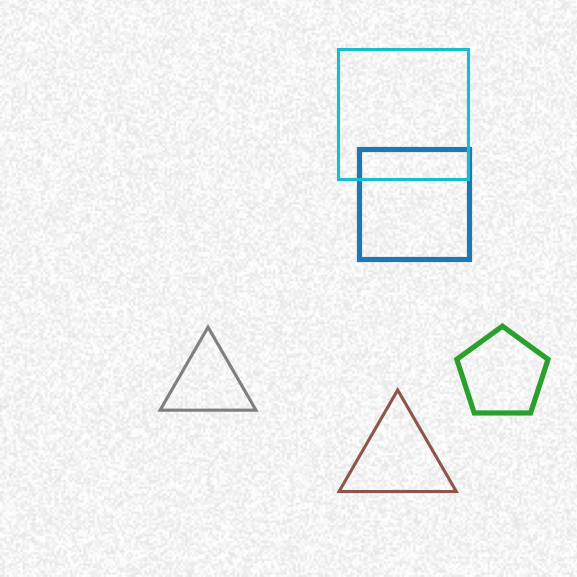[{"shape": "square", "thickness": 2.5, "radius": 0.47, "center": [0.717, 0.646]}, {"shape": "pentagon", "thickness": 2.5, "radius": 0.42, "center": [0.87, 0.351]}, {"shape": "triangle", "thickness": 1.5, "radius": 0.59, "center": [0.689, 0.207]}, {"shape": "triangle", "thickness": 1.5, "radius": 0.48, "center": [0.36, 0.337]}, {"shape": "square", "thickness": 1.5, "radius": 0.56, "center": [0.698, 0.801]}]